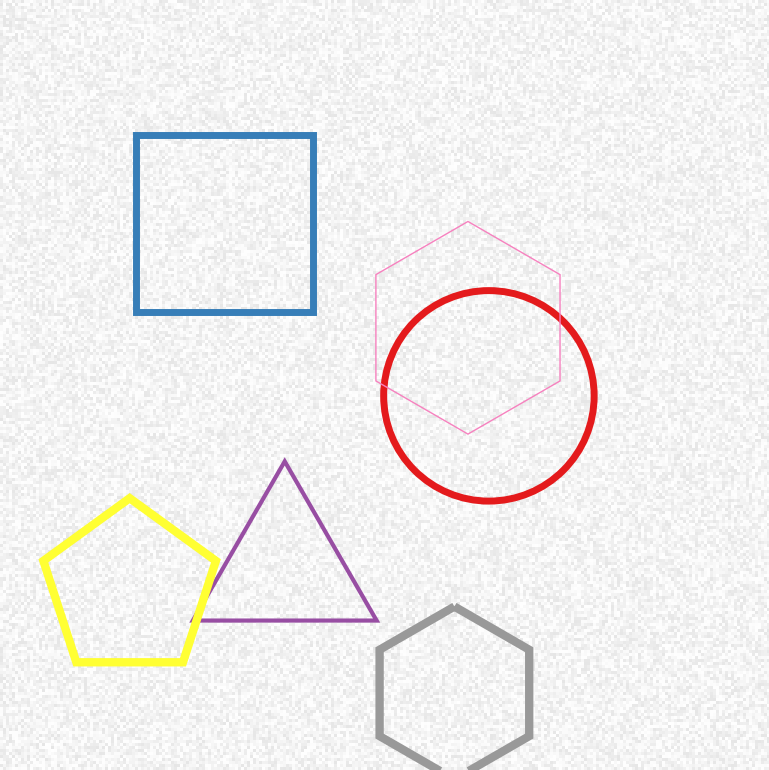[{"shape": "circle", "thickness": 2.5, "radius": 0.68, "center": [0.635, 0.486]}, {"shape": "square", "thickness": 2.5, "radius": 0.58, "center": [0.291, 0.709]}, {"shape": "triangle", "thickness": 1.5, "radius": 0.69, "center": [0.37, 0.263]}, {"shape": "pentagon", "thickness": 3, "radius": 0.59, "center": [0.168, 0.235]}, {"shape": "hexagon", "thickness": 0.5, "radius": 0.69, "center": [0.608, 0.574]}, {"shape": "hexagon", "thickness": 3, "radius": 0.56, "center": [0.59, 0.1]}]